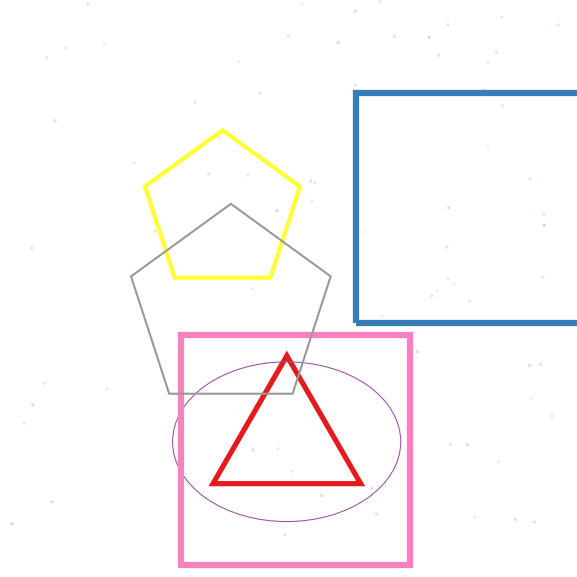[{"shape": "triangle", "thickness": 2.5, "radius": 0.74, "center": [0.497, 0.235]}, {"shape": "square", "thickness": 3, "radius": 0.99, "center": [0.815, 0.639]}, {"shape": "oval", "thickness": 0.5, "radius": 0.99, "center": [0.496, 0.234]}, {"shape": "pentagon", "thickness": 2, "radius": 0.71, "center": [0.385, 0.633]}, {"shape": "square", "thickness": 3, "radius": 0.99, "center": [0.512, 0.219]}, {"shape": "pentagon", "thickness": 1, "radius": 0.91, "center": [0.4, 0.464]}]